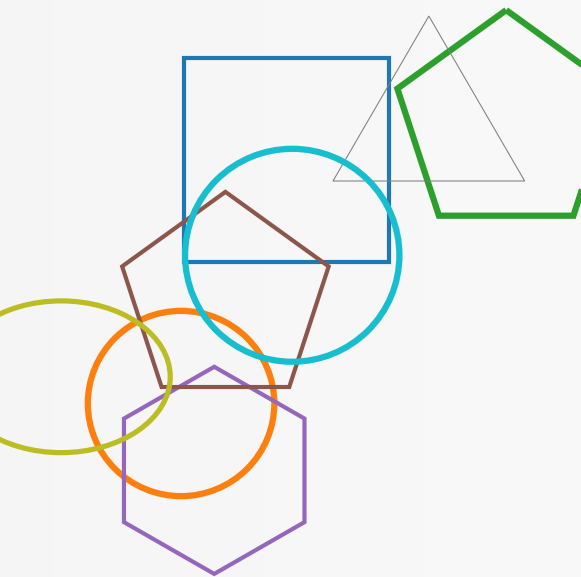[{"shape": "square", "thickness": 2, "radius": 0.88, "center": [0.493, 0.722]}, {"shape": "circle", "thickness": 3, "radius": 0.8, "center": [0.312, 0.3]}, {"shape": "pentagon", "thickness": 3, "radius": 0.98, "center": [0.871, 0.785]}, {"shape": "hexagon", "thickness": 2, "radius": 0.9, "center": [0.369, 0.185]}, {"shape": "pentagon", "thickness": 2, "radius": 0.93, "center": [0.388, 0.48]}, {"shape": "triangle", "thickness": 0.5, "radius": 0.95, "center": [0.738, 0.781]}, {"shape": "oval", "thickness": 2.5, "radius": 0.94, "center": [0.105, 0.347]}, {"shape": "circle", "thickness": 3, "radius": 0.92, "center": [0.503, 0.557]}]